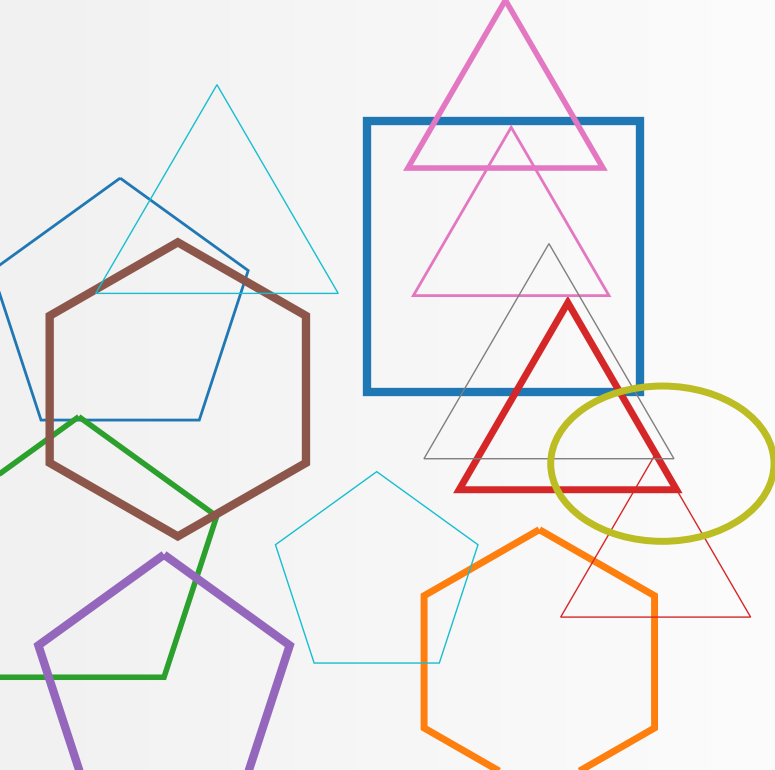[{"shape": "pentagon", "thickness": 1, "radius": 0.87, "center": [0.155, 0.595]}, {"shape": "square", "thickness": 3, "radius": 0.88, "center": [0.65, 0.667]}, {"shape": "hexagon", "thickness": 2.5, "radius": 0.86, "center": [0.696, 0.14]}, {"shape": "pentagon", "thickness": 2, "radius": 0.94, "center": [0.102, 0.272]}, {"shape": "triangle", "thickness": 0.5, "radius": 0.71, "center": [0.846, 0.269]}, {"shape": "triangle", "thickness": 2.5, "radius": 0.81, "center": [0.733, 0.445]}, {"shape": "pentagon", "thickness": 3, "radius": 0.85, "center": [0.212, 0.109]}, {"shape": "hexagon", "thickness": 3, "radius": 0.95, "center": [0.229, 0.494]}, {"shape": "triangle", "thickness": 2, "radius": 0.73, "center": [0.652, 0.854]}, {"shape": "triangle", "thickness": 1, "radius": 0.73, "center": [0.66, 0.689]}, {"shape": "triangle", "thickness": 0.5, "radius": 0.93, "center": [0.708, 0.497]}, {"shape": "oval", "thickness": 2.5, "radius": 0.72, "center": [0.855, 0.398]}, {"shape": "triangle", "thickness": 0.5, "radius": 0.9, "center": [0.28, 0.709]}, {"shape": "pentagon", "thickness": 0.5, "radius": 0.69, "center": [0.486, 0.25]}]